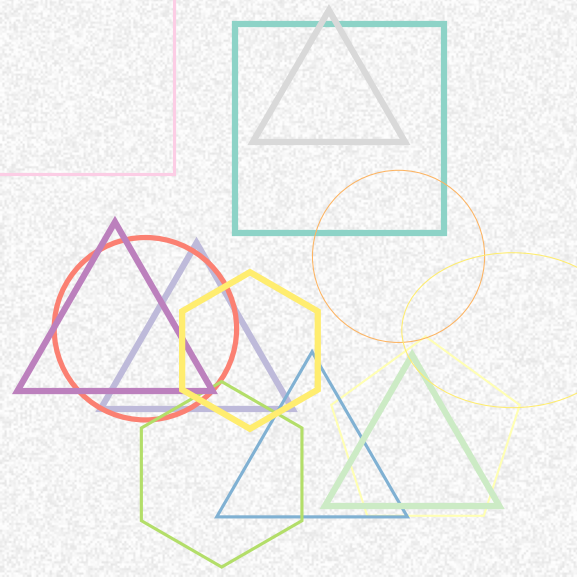[{"shape": "square", "thickness": 3, "radius": 0.9, "center": [0.588, 0.777]}, {"shape": "pentagon", "thickness": 1, "radius": 0.86, "center": [0.737, 0.245]}, {"shape": "triangle", "thickness": 3, "radius": 0.96, "center": [0.34, 0.387]}, {"shape": "circle", "thickness": 2.5, "radius": 0.79, "center": [0.252, 0.43]}, {"shape": "triangle", "thickness": 1.5, "radius": 0.95, "center": [0.54, 0.199]}, {"shape": "circle", "thickness": 0.5, "radius": 0.75, "center": [0.69, 0.555]}, {"shape": "hexagon", "thickness": 1.5, "radius": 0.8, "center": [0.384, 0.178]}, {"shape": "square", "thickness": 1.5, "radius": 1.0, "center": [0.101, 0.898]}, {"shape": "triangle", "thickness": 3, "radius": 0.76, "center": [0.57, 0.829]}, {"shape": "triangle", "thickness": 3, "radius": 0.98, "center": [0.199, 0.42]}, {"shape": "triangle", "thickness": 3, "radius": 0.87, "center": [0.714, 0.21]}, {"shape": "hexagon", "thickness": 3, "radius": 0.68, "center": [0.433, 0.392]}, {"shape": "oval", "thickness": 0.5, "radius": 0.96, "center": [0.887, 0.427]}]